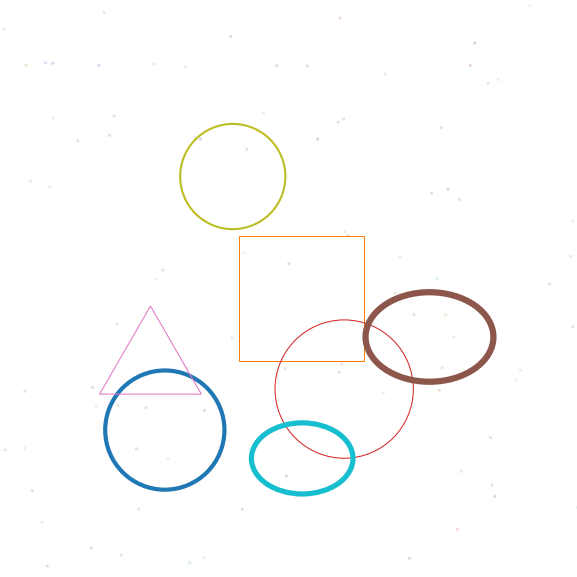[{"shape": "circle", "thickness": 2, "radius": 0.52, "center": [0.285, 0.254]}, {"shape": "square", "thickness": 0.5, "radius": 0.54, "center": [0.522, 0.483]}, {"shape": "circle", "thickness": 0.5, "radius": 0.6, "center": [0.596, 0.325]}, {"shape": "oval", "thickness": 3, "radius": 0.55, "center": [0.744, 0.416]}, {"shape": "triangle", "thickness": 0.5, "radius": 0.51, "center": [0.261, 0.368]}, {"shape": "circle", "thickness": 1, "radius": 0.46, "center": [0.403, 0.693]}, {"shape": "oval", "thickness": 2.5, "radius": 0.44, "center": [0.523, 0.205]}]